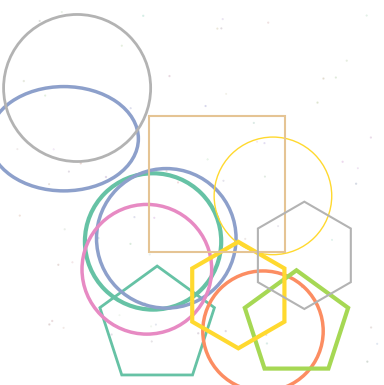[{"shape": "circle", "thickness": 3, "radius": 0.89, "center": [0.398, 0.373]}, {"shape": "pentagon", "thickness": 2, "radius": 0.78, "center": [0.408, 0.153]}, {"shape": "circle", "thickness": 2.5, "radius": 0.78, "center": [0.683, 0.14]}, {"shape": "circle", "thickness": 2.5, "radius": 0.91, "center": [0.432, 0.381]}, {"shape": "oval", "thickness": 2.5, "radius": 0.97, "center": [0.166, 0.64]}, {"shape": "circle", "thickness": 2.5, "radius": 0.84, "center": [0.381, 0.301]}, {"shape": "pentagon", "thickness": 3, "radius": 0.71, "center": [0.77, 0.157]}, {"shape": "circle", "thickness": 1, "radius": 0.76, "center": [0.709, 0.491]}, {"shape": "hexagon", "thickness": 3, "radius": 0.69, "center": [0.619, 0.234]}, {"shape": "square", "thickness": 1.5, "radius": 0.88, "center": [0.564, 0.523]}, {"shape": "hexagon", "thickness": 1.5, "radius": 0.7, "center": [0.791, 0.337]}, {"shape": "circle", "thickness": 2, "radius": 0.95, "center": [0.2, 0.771]}]